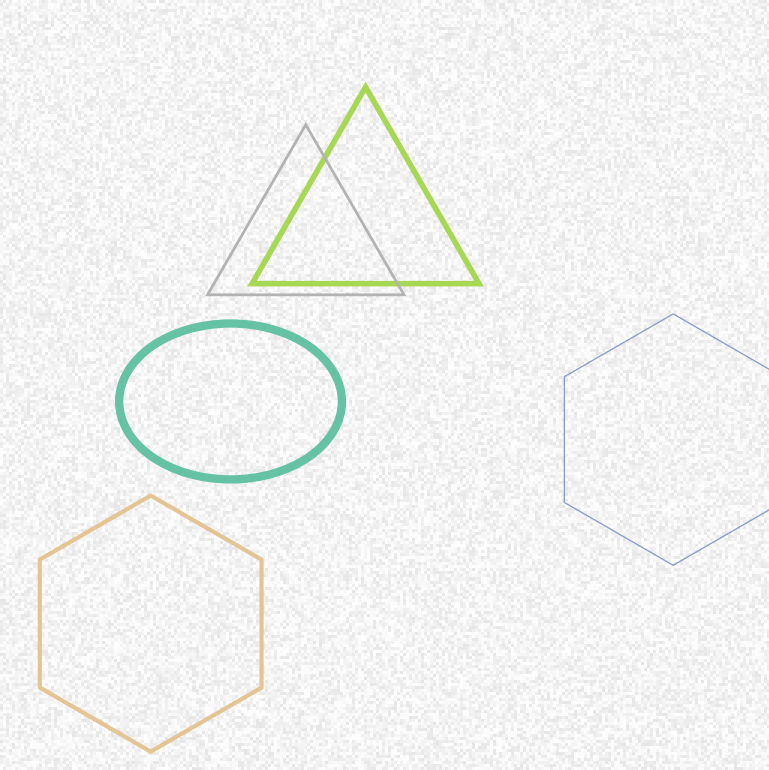[{"shape": "oval", "thickness": 3, "radius": 0.72, "center": [0.299, 0.479]}, {"shape": "hexagon", "thickness": 0.5, "radius": 0.82, "center": [0.874, 0.429]}, {"shape": "triangle", "thickness": 2, "radius": 0.85, "center": [0.475, 0.717]}, {"shape": "hexagon", "thickness": 1.5, "radius": 0.83, "center": [0.196, 0.19]}, {"shape": "triangle", "thickness": 1, "radius": 0.74, "center": [0.397, 0.691]}]